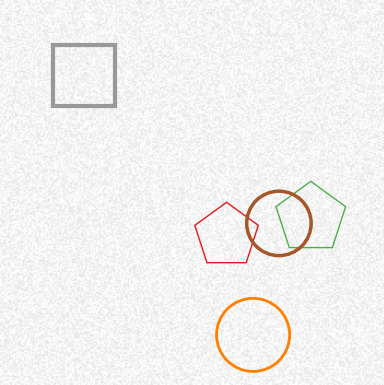[{"shape": "pentagon", "thickness": 1, "radius": 0.43, "center": [0.588, 0.388]}, {"shape": "pentagon", "thickness": 1, "radius": 0.48, "center": [0.807, 0.434]}, {"shape": "circle", "thickness": 2, "radius": 0.47, "center": [0.657, 0.13]}, {"shape": "circle", "thickness": 2.5, "radius": 0.42, "center": [0.724, 0.42]}, {"shape": "square", "thickness": 3, "radius": 0.4, "center": [0.218, 0.804]}]